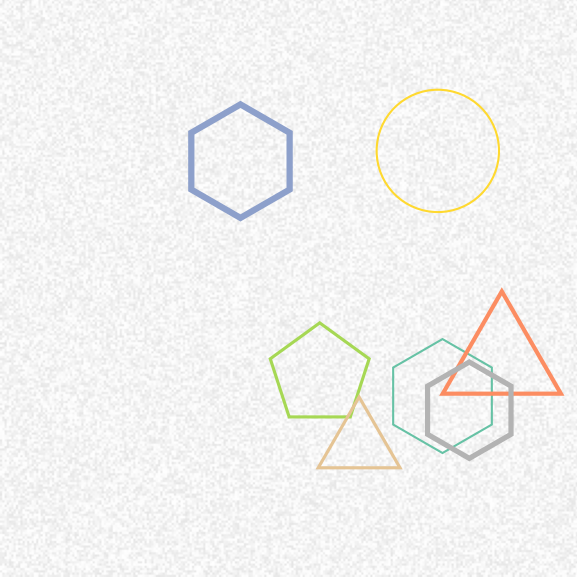[{"shape": "hexagon", "thickness": 1, "radius": 0.49, "center": [0.766, 0.313]}, {"shape": "triangle", "thickness": 2, "radius": 0.59, "center": [0.869, 0.376]}, {"shape": "hexagon", "thickness": 3, "radius": 0.49, "center": [0.416, 0.72]}, {"shape": "pentagon", "thickness": 1.5, "radius": 0.45, "center": [0.554, 0.35]}, {"shape": "circle", "thickness": 1, "radius": 0.53, "center": [0.758, 0.738]}, {"shape": "triangle", "thickness": 1.5, "radius": 0.41, "center": [0.622, 0.23]}, {"shape": "hexagon", "thickness": 2.5, "radius": 0.42, "center": [0.813, 0.289]}]